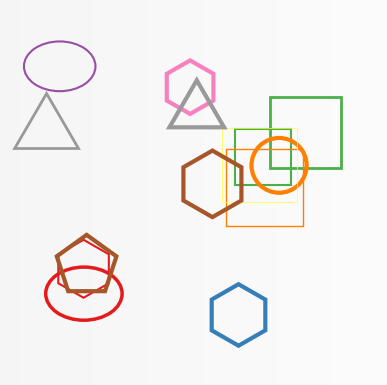[{"shape": "oval", "thickness": 2.5, "radius": 0.49, "center": [0.217, 0.237]}, {"shape": "hexagon", "thickness": 1.5, "radius": 0.38, "center": [0.216, 0.302]}, {"shape": "hexagon", "thickness": 3, "radius": 0.4, "center": [0.616, 0.182]}, {"shape": "square", "thickness": 2, "radius": 0.46, "center": [0.788, 0.656]}, {"shape": "square", "thickness": 1.5, "radius": 0.36, "center": [0.679, 0.591]}, {"shape": "oval", "thickness": 1.5, "radius": 0.46, "center": [0.154, 0.828]}, {"shape": "square", "thickness": 1, "radius": 0.5, "center": [0.683, 0.513]}, {"shape": "circle", "thickness": 3, "radius": 0.36, "center": [0.72, 0.571]}, {"shape": "square", "thickness": 0.5, "radius": 0.48, "center": [0.669, 0.571]}, {"shape": "hexagon", "thickness": 3, "radius": 0.43, "center": [0.548, 0.522]}, {"shape": "pentagon", "thickness": 3, "radius": 0.4, "center": [0.223, 0.309]}, {"shape": "hexagon", "thickness": 3, "radius": 0.35, "center": [0.491, 0.774]}, {"shape": "triangle", "thickness": 2, "radius": 0.48, "center": [0.12, 0.662]}, {"shape": "triangle", "thickness": 3, "radius": 0.41, "center": [0.508, 0.71]}]